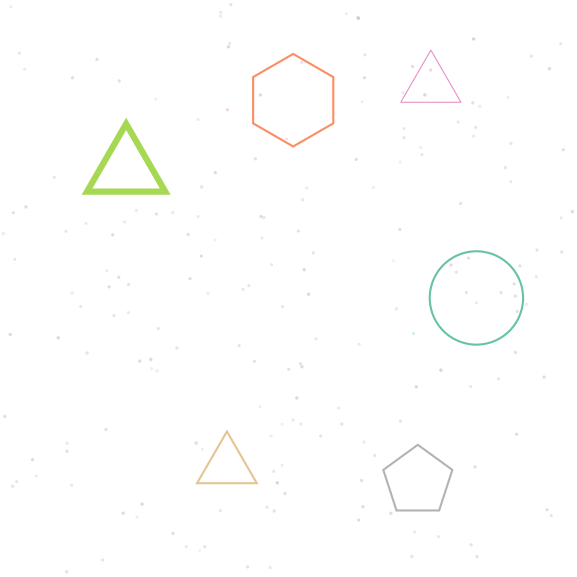[{"shape": "circle", "thickness": 1, "radius": 0.4, "center": [0.825, 0.483]}, {"shape": "hexagon", "thickness": 1, "radius": 0.4, "center": [0.508, 0.826]}, {"shape": "triangle", "thickness": 0.5, "radius": 0.3, "center": [0.746, 0.852]}, {"shape": "triangle", "thickness": 3, "radius": 0.39, "center": [0.218, 0.706]}, {"shape": "triangle", "thickness": 1, "radius": 0.3, "center": [0.393, 0.192]}, {"shape": "pentagon", "thickness": 1, "radius": 0.31, "center": [0.724, 0.166]}]